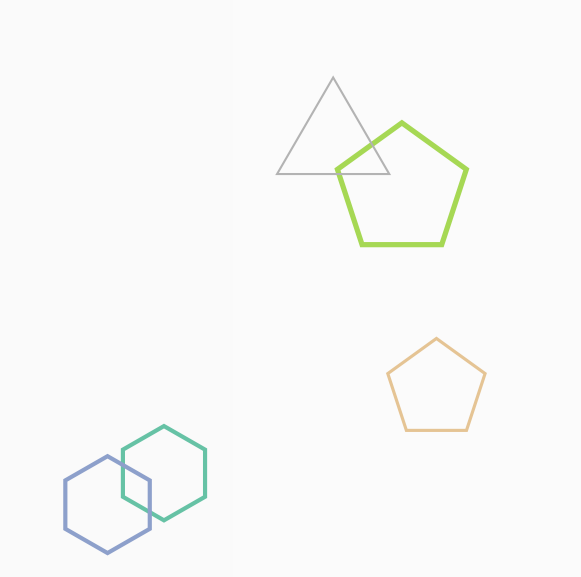[{"shape": "hexagon", "thickness": 2, "radius": 0.41, "center": [0.282, 0.18]}, {"shape": "hexagon", "thickness": 2, "radius": 0.42, "center": [0.185, 0.125]}, {"shape": "pentagon", "thickness": 2.5, "radius": 0.58, "center": [0.691, 0.67]}, {"shape": "pentagon", "thickness": 1.5, "radius": 0.44, "center": [0.751, 0.325]}, {"shape": "triangle", "thickness": 1, "radius": 0.56, "center": [0.573, 0.754]}]